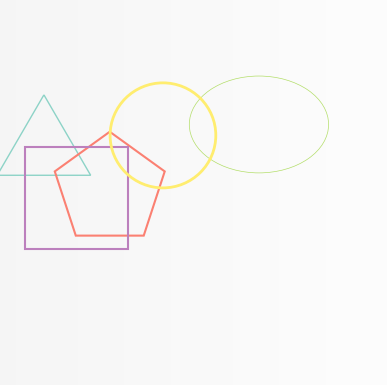[{"shape": "triangle", "thickness": 1, "radius": 0.7, "center": [0.113, 0.614]}, {"shape": "pentagon", "thickness": 1.5, "radius": 0.75, "center": [0.283, 0.509]}, {"shape": "oval", "thickness": 0.5, "radius": 0.9, "center": [0.668, 0.677]}, {"shape": "square", "thickness": 1.5, "radius": 0.67, "center": [0.197, 0.485]}, {"shape": "circle", "thickness": 2, "radius": 0.68, "center": [0.421, 0.648]}]